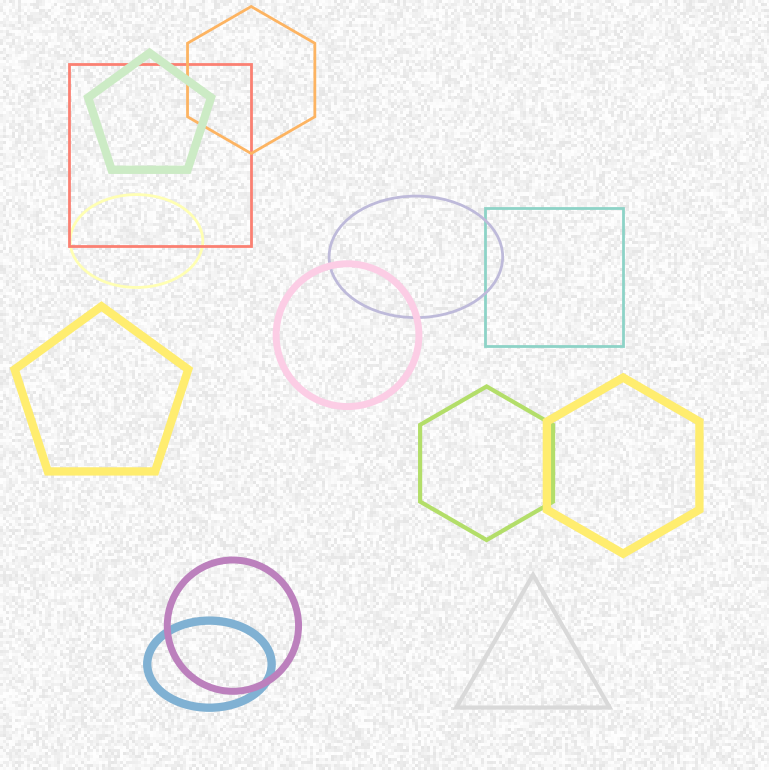[{"shape": "square", "thickness": 1, "radius": 0.45, "center": [0.719, 0.64]}, {"shape": "oval", "thickness": 1, "radius": 0.43, "center": [0.177, 0.687]}, {"shape": "oval", "thickness": 1, "radius": 0.56, "center": [0.54, 0.666]}, {"shape": "square", "thickness": 1, "radius": 0.59, "center": [0.208, 0.798]}, {"shape": "oval", "thickness": 3, "radius": 0.4, "center": [0.272, 0.137]}, {"shape": "hexagon", "thickness": 1, "radius": 0.48, "center": [0.326, 0.896]}, {"shape": "hexagon", "thickness": 1.5, "radius": 0.5, "center": [0.632, 0.398]}, {"shape": "circle", "thickness": 2.5, "radius": 0.46, "center": [0.451, 0.565]}, {"shape": "triangle", "thickness": 1.5, "radius": 0.57, "center": [0.692, 0.139]}, {"shape": "circle", "thickness": 2.5, "radius": 0.43, "center": [0.302, 0.187]}, {"shape": "pentagon", "thickness": 3, "radius": 0.42, "center": [0.194, 0.847]}, {"shape": "pentagon", "thickness": 3, "radius": 0.59, "center": [0.132, 0.484]}, {"shape": "hexagon", "thickness": 3, "radius": 0.57, "center": [0.809, 0.395]}]